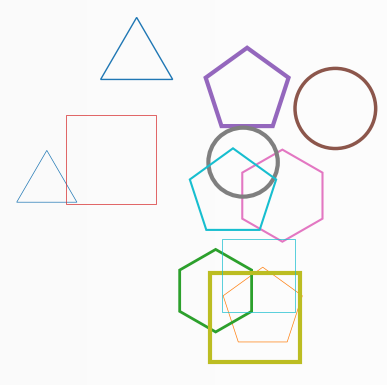[{"shape": "triangle", "thickness": 1, "radius": 0.54, "center": [0.353, 0.847]}, {"shape": "triangle", "thickness": 0.5, "radius": 0.45, "center": [0.121, 0.52]}, {"shape": "pentagon", "thickness": 0.5, "radius": 0.54, "center": [0.678, 0.199]}, {"shape": "hexagon", "thickness": 2, "radius": 0.54, "center": [0.557, 0.245]}, {"shape": "square", "thickness": 0.5, "radius": 0.58, "center": [0.287, 0.586]}, {"shape": "pentagon", "thickness": 3, "radius": 0.56, "center": [0.638, 0.763]}, {"shape": "circle", "thickness": 2.5, "radius": 0.52, "center": [0.865, 0.718]}, {"shape": "hexagon", "thickness": 1.5, "radius": 0.6, "center": [0.729, 0.492]}, {"shape": "circle", "thickness": 3, "radius": 0.45, "center": [0.627, 0.579]}, {"shape": "square", "thickness": 3, "radius": 0.58, "center": [0.657, 0.176]}, {"shape": "pentagon", "thickness": 1.5, "radius": 0.59, "center": [0.601, 0.498]}, {"shape": "square", "thickness": 0.5, "radius": 0.47, "center": [0.666, 0.284]}]